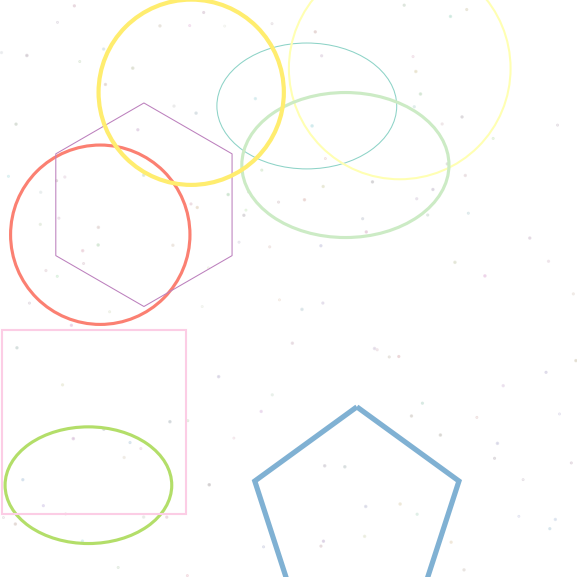[{"shape": "oval", "thickness": 0.5, "radius": 0.78, "center": [0.531, 0.816]}, {"shape": "circle", "thickness": 1, "radius": 0.96, "center": [0.692, 0.881]}, {"shape": "circle", "thickness": 1.5, "radius": 0.78, "center": [0.174, 0.593]}, {"shape": "pentagon", "thickness": 2.5, "radius": 0.93, "center": [0.618, 0.109]}, {"shape": "oval", "thickness": 1.5, "radius": 0.72, "center": [0.153, 0.159]}, {"shape": "square", "thickness": 1, "radius": 0.8, "center": [0.163, 0.268]}, {"shape": "hexagon", "thickness": 0.5, "radius": 0.88, "center": [0.249, 0.645]}, {"shape": "oval", "thickness": 1.5, "radius": 0.9, "center": [0.598, 0.713]}, {"shape": "circle", "thickness": 2, "radius": 0.8, "center": [0.331, 0.839]}]